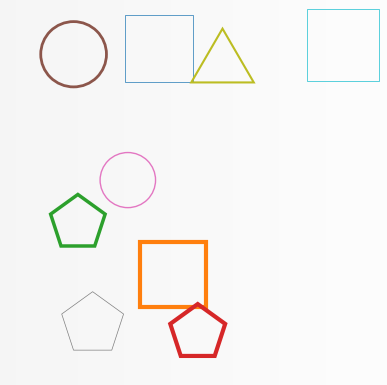[{"shape": "square", "thickness": 0.5, "radius": 0.44, "center": [0.411, 0.874]}, {"shape": "square", "thickness": 3, "radius": 0.42, "center": [0.446, 0.287]}, {"shape": "pentagon", "thickness": 2.5, "radius": 0.37, "center": [0.201, 0.421]}, {"shape": "pentagon", "thickness": 3, "radius": 0.37, "center": [0.51, 0.136]}, {"shape": "circle", "thickness": 2, "radius": 0.42, "center": [0.19, 0.859]}, {"shape": "circle", "thickness": 1, "radius": 0.36, "center": [0.33, 0.532]}, {"shape": "pentagon", "thickness": 0.5, "radius": 0.42, "center": [0.239, 0.158]}, {"shape": "triangle", "thickness": 1.5, "radius": 0.47, "center": [0.574, 0.832]}, {"shape": "square", "thickness": 0.5, "radius": 0.46, "center": [0.884, 0.883]}]